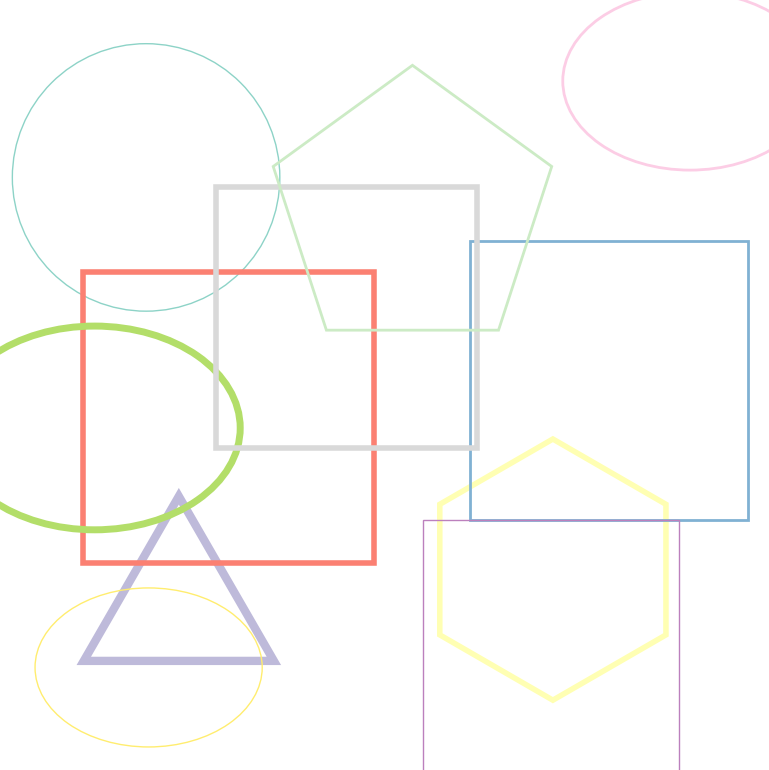[{"shape": "circle", "thickness": 0.5, "radius": 0.87, "center": [0.19, 0.77]}, {"shape": "hexagon", "thickness": 2, "radius": 0.85, "center": [0.718, 0.26]}, {"shape": "triangle", "thickness": 3, "radius": 0.71, "center": [0.232, 0.213]}, {"shape": "square", "thickness": 2, "radius": 0.94, "center": [0.297, 0.457]}, {"shape": "square", "thickness": 1, "radius": 0.91, "center": [0.791, 0.506]}, {"shape": "oval", "thickness": 2.5, "radius": 0.94, "center": [0.123, 0.444]}, {"shape": "oval", "thickness": 1, "radius": 0.83, "center": [0.896, 0.895]}, {"shape": "square", "thickness": 2, "radius": 0.85, "center": [0.45, 0.588]}, {"shape": "square", "thickness": 0.5, "radius": 0.83, "center": [0.715, 0.159]}, {"shape": "pentagon", "thickness": 1, "radius": 0.95, "center": [0.536, 0.725]}, {"shape": "oval", "thickness": 0.5, "radius": 0.74, "center": [0.193, 0.133]}]